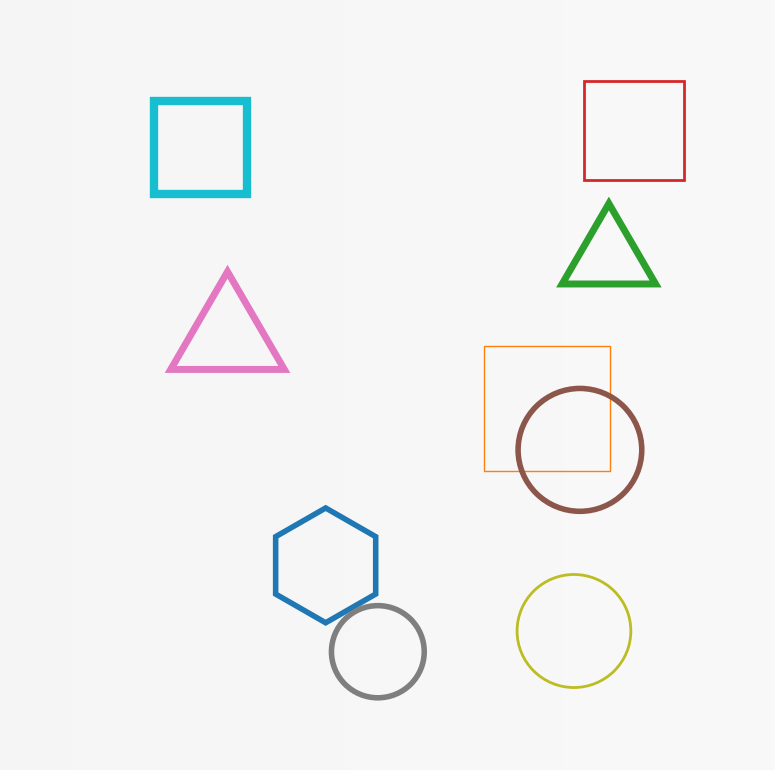[{"shape": "hexagon", "thickness": 2, "radius": 0.37, "center": [0.42, 0.266]}, {"shape": "square", "thickness": 0.5, "radius": 0.41, "center": [0.706, 0.469]}, {"shape": "triangle", "thickness": 2.5, "radius": 0.35, "center": [0.786, 0.666]}, {"shape": "square", "thickness": 1, "radius": 0.32, "center": [0.818, 0.83]}, {"shape": "circle", "thickness": 2, "radius": 0.4, "center": [0.748, 0.416]}, {"shape": "triangle", "thickness": 2.5, "radius": 0.42, "center": [0.294, 0.563]}, {"shape": "circle", "thickness": 2, "radius": 0.3, "center": [0.488, 0.154]}, {"shape": "circle", "thickness": 1, "radius": 0.37, "center": [0.741, 0.181]}, {"shape": "square", "thickness": 3, "radius": 0.3, "center": [0.258, 0.809]}]